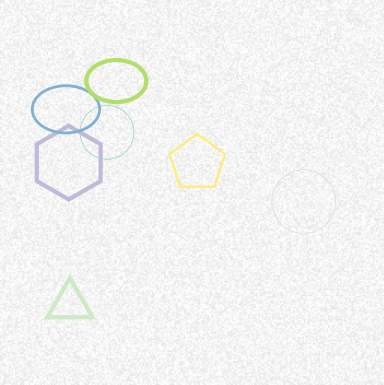[{"shape": "circle", "thickness": 0.5, "radius": 0.35, "center": [0.278, 0.656]}, {"shape": "hexagon", "thickness": 3, "radius": 0.48, "center": [0.178, 0.578]}, {"shape": "oval", "thickness": 2, "radius": 0.44, "center": [0.171, 0.716]}, {"shape": "oval", "thickness": 3, "radius": 0.39, "center": [0.302, 0.789]}, {"shape": "circle", "thickness": 0.5, "radius": 0.41, "center": [0.789, 0.476]}, {"shape": "triangle", "thickness": 3, "radius": 0.34, "center": [0.182, 0.21]}, {"shape": "pentagon", "thickness": 1.5, "radius": 0.38, "center": [0.512, 0.576]}]